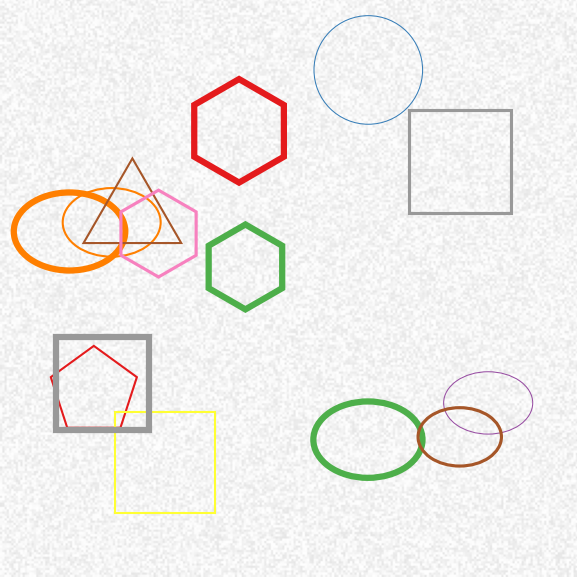[{"shape": "hexagon", "thickness": 3, "radius": 0.45, "center": [0.414, 0.773]}, {"shape": "pentagon", "thickness": 1, "radius": 0.39, "center": [0.162, 0.322]}, {"shape": "circle", "thickness": 0.5, "radius": 0.47, "center": [0.638, 0.878]}, {"shape": "oval", "thickness": 3, "radius": 0.47, "center": [0.637, 0.238]}, {"shape": "hexagon", "thickness": 3, "radius": 0.37, "center": [0.425, 0.537]}, {"shape": "oval", "thickness": 0.5, "radius": 0.39, "center": [0.845, 0.301]}, {"shape": "oval", "thickness": 3, "radius": 0.48, "center": [0.12, 0.598]}, {"shape": "oval", "thickness": 1, "radius": 0.42, "center": [0.193, 0.614]}, {"shape": "square", "thickness": 1, "radius": 0.43, "center": [0.285, 0.198]}, {"shape": "triangle", "thickness": 1, "radius": 0.49, "center": [0.229, 0.627]}, {"shape": "oval", "thickness": 1.5, "radius": 0.36, "center": [0.796, 0.243]}, {"shape": "hexagon", "thickness": 1.5, "radius": 0.38, "center": [0.275, 0.595]}, {"shape": "square", "thickness": 3, "radius": 0.4, "center": [0.178, 0.335]}, {"shape": "square", "thickness": 1.5, "radius": 0.44, "center": [0.796, 0.72]}]